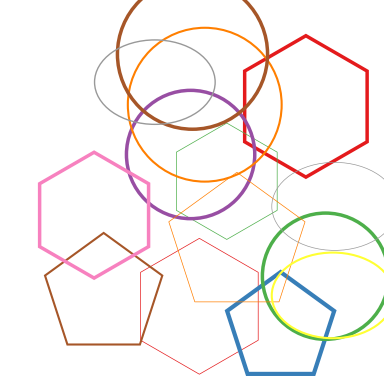[{"shape": "hexagon", "thickness": 2.5, "radius": 0.92, "center": [0.795, 0.724]}, {"shape": "hexagon", "thickness": 0.5, "radius": 0.88, "center": [0.518, 0.204]}, {"shape": "pentagon", "thickness": 3, "radius": 0.73, "center": [0.729, 0.147]}, {"shape": "hexagon", "thickness": 0.5, "radius": 0.76, "center": [0.589, 0.529]}, {"shape": "circle", "thickness": 2.5, "radius": 0.82, "center": [0.845, 0.283]}, {"shape": "circle", "thickness": 2.5, "radius": 0.83, "center": [0.495, 0.599]}, {"shape": "pentagon", "thickness": 0.5, "radius": 0.93, "center": [0.615, 0.366]}, {"shape": "circle", "thickness": 1.5, "radius": 1.0, "center": [0.532, 0.728]}, {"shape": "oval", "thickness": 1.5, "radius": 0.79, "center": [0.865, 0.233]}, {"shape": "pentagon", "thickness": 1.5, "radius": 0.8, "center": [0.269, 0.235]}, {"shape": "circle", "thickness": 2.5, "radius": 0.97, "center": [0.5, 0.859]}, {"shape": "hexagon", "thickness": 2.5, "radius": 0.82, "center": [0.244, 0.441]}, {"shape": "oval", "thickness": 1, "radius": 0.78, "center": [0.402, 0.787]}, {"shape": "oval", "thickness": 0.5, "radius": 0.82, "center": [0.869, 0.464]}]